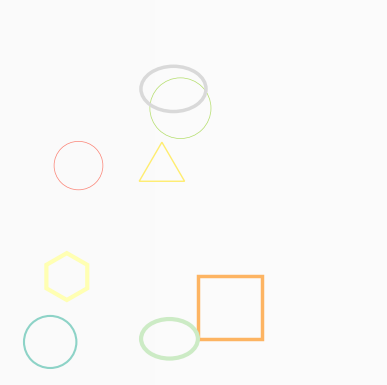[{"shape": "circle", "thickness": 1.5, "radius": 0.34, "center": [0.13, 0.112]}, {"shape": "hexagon", "thickness": 3, "radius": 0.3, "center": [0.172, 0.282]}, {"shape": "circle", "thickness": 0.5, "radius": 0.31, "center": [0.203, 0.57]}, {"shape": "square", "thickness": 2.5, "radius": 0.41, "center": [0.593, 0.2]}, {"shape": "circle", "thickness": 0.5, "radius": 0.39, "center": [0.466, 0.719]}, {"shape": "oval", "thickness": 2.5, "radius": 0.42, "center": [0.448, 0.769]}, {"shape": "oval", "thickness": 3, "radius": 0.37, "center": [0.437, 0.12]}, {"shape": "triangle", "thickness": 1, "radius": 0.34, "center": [0.418, 0.563]}]